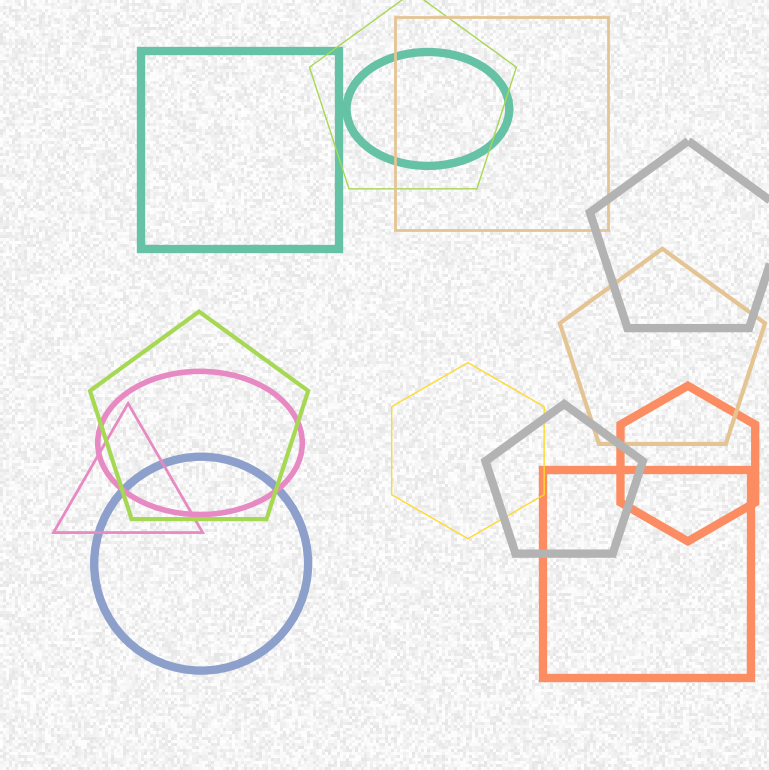[{"shape": "square", "thickness": 3, "radius": 0.64, "center": [0.312, 0.805]}, {"shape": "oval", "thickness": 3, "radius": 0.53, "center": [0.556, 0.859]}, {"shape": "square", "thickness": 3, "radius": 0.68, "center": [0.84, 0.255]}, {"shape": "hexagon", "thickness": 3, "radius": 0.51, "center": [0.893, 0.398]}, {"shape": "circle", "thickness": 3, "radius": 0.69, "center": [0.261, 0.268]}, {"shape": "triangle", "thickness": 1, "radius": 0.56, "center": [0.166, 0.364]}, {"shape": "oval", "thickness": 2, "radius": 0.66, "center": [0.26, 0.425]}, {"shape": "pentagon", "thickness": 0.5, "radius": 0.71, "center": [0.536, 0.869]}, {"shape": "pentagon", "thickness": 1.5, "radius": 0.74, "center": [0.259, 0.446]}, {"shape": "hexagon", "thickness": 0.5, "radius": 0.57, "center": [0.608, 0.415]}, {"shape": "square", "thickness": 1, "radius": 0.69, "center": [0.652, 0.84]}, {"shape": "pentagon", "thickness": 1.5, "radius": 0.7, "center": [0.86, 0.537]}, {"shape": "pentagon", "thickness": 3, "radius": 0.67, "center": [0.894, 0.683]}, {"shape": "pentagon", "thickness": 3, "radius": 0.54, "center": [0.733, 0.368]}]